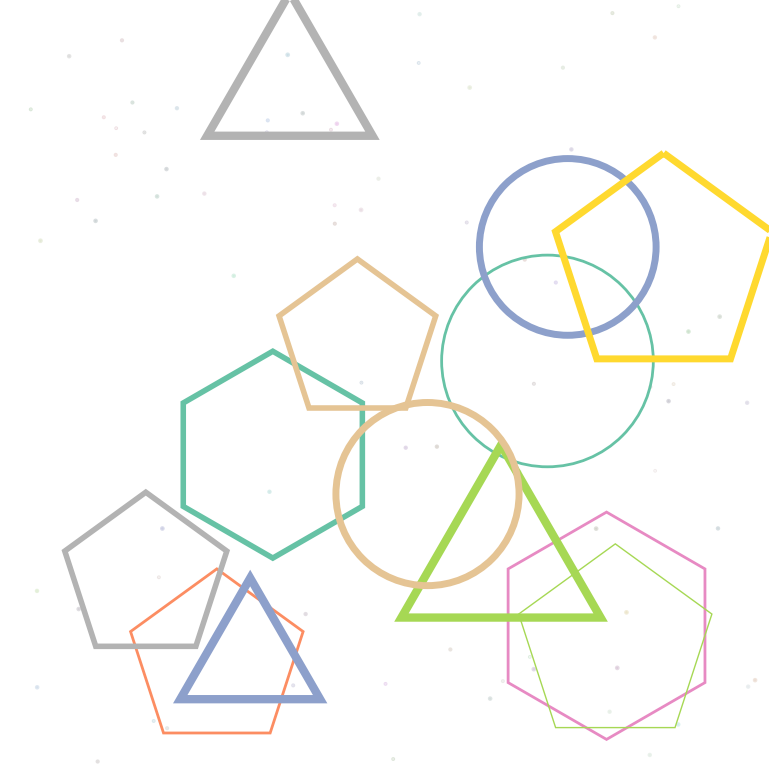[{"shape": "hexagon", "thickness": 2, "radius": 0.67, "center": [0.354, 0.41]}, {"shape": "circle", "thickness": 1, "radius": 0.69, "center": [0.711, 0.531]}, {"shape": "pentagon", "thickness": 1, "radius": 0.59, "center": [0.282, 0.143]}, {"shape": "circle", "thickness": 2.5, "radius": 0.57, "center": [0.737, 0.679]}, {"shape": "triangle", "thickness": 3, "radius": 0.52, "center": [0.325, 0.144]}, {"shape": "hexagon", "thickness": 1, "radius": 0.74, "center": [0.788, 0.187]}, {"shape": "triangle", "thickness": 3, "radius": 0.75, "center": [0.651, 0.273]}, {"shape": "pentagon", "thickness": 0.5, "radius": 0.66, "center": [0.799, 0.162]}, {"shape": "pentagon", "thickness": 2.5, "radius": 0.74, "center": [0.862, 0.653]}, {"shape": "pentagon", "thickness": 2, "radius": 0.53, "center": [0.464, 0.557]}, {"shape": "circle", "thickness": 2.5, "radius": 0.59, "center": [0.555, 0.358]}, {"shape": "triangle", "thickness": 3, "radius": 0.62, "center": [0.376, 0.886]}, {"shape": "pentagon", "thickness": 2, "radius": 0.55, "center": [0.189, 0.25]}]